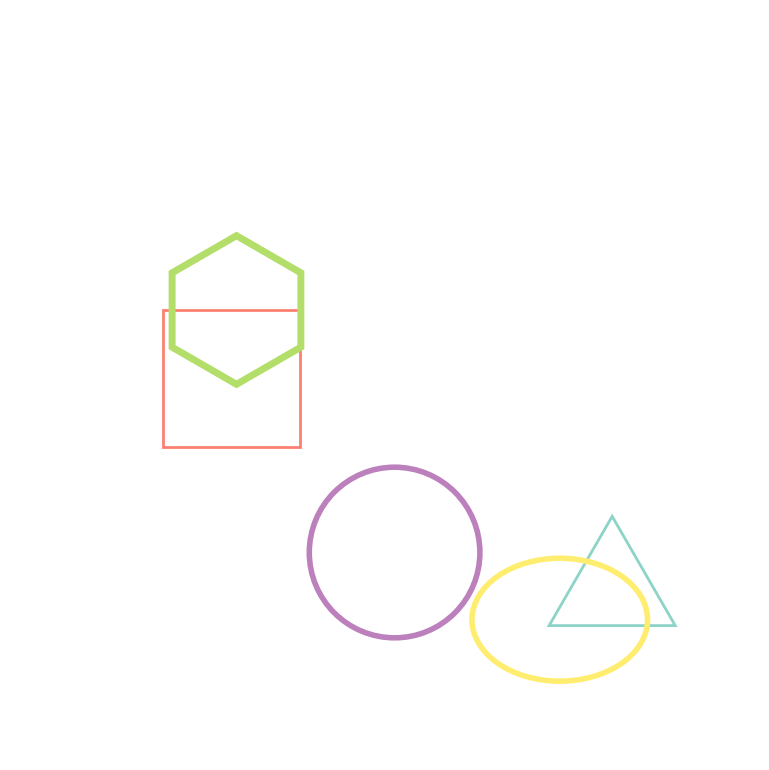[{"shape": "triangle", "thickness": 1, "radius": 0.47, "center": [0.795, 0.235]}, {"shape": "square", "thickness": 1, "radius": 0.44, "center": [0.301, 0.509]}, {"shape": "hexagon", "thickness": 2.5, "radius": 0.48, "center": [0.307, 0.597]}, {"shape": "circle", "thickness": 2, "radius": 0.55, "center": [0.512, 0.282]}, {"shape": "oval", "thickness": 2, "radius": 0.57, "center": [0.727, 0.195]}]